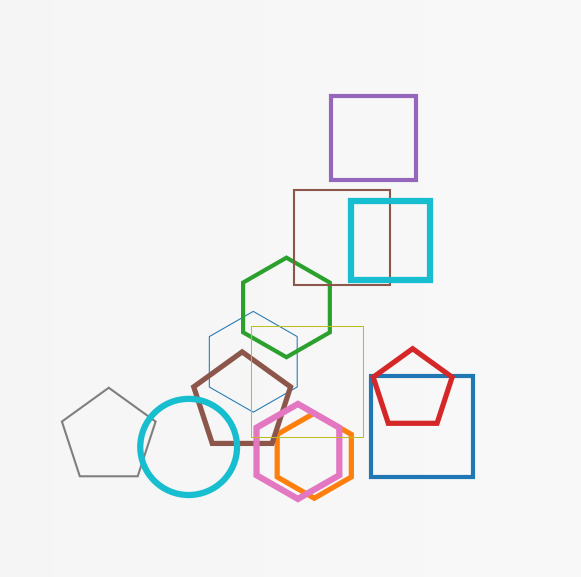[{"shape": "hexagon", "thickness": 0.5, "radius": 0.44, "center": [0.436, 0.373]}, {"shape": "square", "thickness": 2, "radius": 0.44, "center": [0.726, 0.261]}, {"shape": "hexagon", "thickness": 2.5, "radius": 0.37, "center": [0.541, 0.21]}, {"shape": "hexagon", "thickness": 2, "radius": 0.43, "center": [0.493, 0.467]}, {"shape": "pentagon", "thickness": 2.5, "radius": 0.36, "center": [0.71, 0.324]}, {"shape": "square", "thickness": 2, "radius": 0.37, "center": [0.643, 0.76]}, {"shape": "square", "thickness": 1, "radius": 0.41, "center": [0.589, 0.588]}, {"shape": "pentagon", "thickness": 2.5, "radius": 0.44, "center": [0.417, 0.302]}, {"shape": "hexagon", "thickness": 3, "radius": 0.41, "center": [0.513, 0.217]}, {"shape": "pentagon", "thickness": 1, "radius": 0.42, "center": [0.187, 0.243]}, {"shape": "square", "thickness": 0.5, "radius": 0.48, "center": [0.528, 0.338]}, {"shape": "circle", "thickness": 3, "radius": 0.42, "center": [0.325, 0.225]}, {"shape": "square", "thickness": 3, "radius": 0.34, "center": [0.672, 0.583]}]